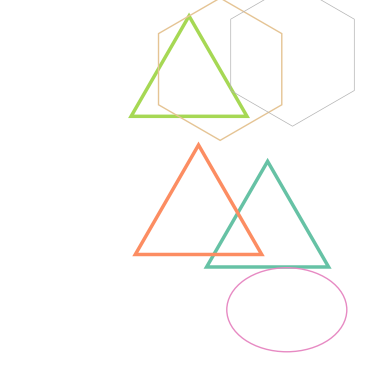[{"shape": "triangle", "thickness": 2.5, "radius": 0.91, "center": [0.695, 0.398]}, {"shape": "triangle", "thickness": 2.5, "radius": 0.95, "center": [0.516, 0.434]}, {"shape": "oval", "thickness": 1, "radius": 0.78, "center": [0.745, 0.195]}, {"shape": "triangle", "thickness": 2.5, "radius": 0.87, "center": [0.491, 0.785]}, {"shape": "hexagon", "thickness": 1, "radius": 0.92, "center": [0.572, 0.82]}, {"shape": "hexagon", "thickness": 0.5, "radius": 0.93, "center": [0.76, 0.858]}]